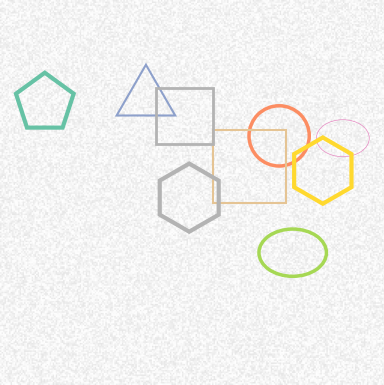[{"shape": "pentagon", "thickness": 3, "radius": 0.39, "center": [0.116, 0.732]}, {"shape": "circle", "thickness": 2.5, "radius": 0.39, "center": [0.725, 0.647]}, {"shape": "triangle", "thickness": 1.5, "radius": 0.44, "center": [0.379, 0.744]}, {"shape": "oval", "thickness": 0.5, "radius": 0.34, "center": [0.89, 0.641]}, {"shape": "oval", "thickness": 2.5, "radius": 0.44, "center": [0.76, 0.344]}, {"shape": "hexagon", "thickness": 3, "radius": 0.43, "center": [0.838, 0.557]}, {"shape": "square", "thickness": 1.5, "radius": 0.47, "center": [0.649, 0.568]}, {"shape": "square", "thickness": 2, "radius": 0.37, "center": [0.48, 0.699]}, {"shape": "hexagon", "thickness": 3, "radius": 0.44, "center": [0.491, 0.487]}]